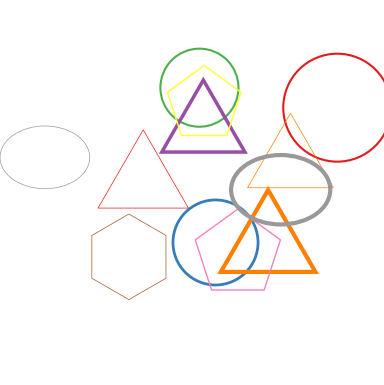[{"shape": "triangle", "thickness": 0.5, "radius": 0.68, "center": [0.372, 0.527]}, {"shape": "circle", "thickness": 1.5, "radius": 0.7, "center": [0.876, 0.72]}, {"shape": "circle", "thickness": 2, "radius": 0.55, "center": [0.56, 0.37]}, {"shape": "circle", "thickness": 1.5, "radius": 0.51, "center": [0.518, 0.772]}, {"shape": "triangle", "thickness": 2.5, "radius": 0.62, "center": [0.528, 0.667]}, {"shape": "triangle", "thickness": 0.5, "radius": 0.64, "center": [0.755, 0.577]}, {"shape": "triangle", "thickness": 3, "radius": 0.71, "center": [0.696, 0.365]}, {"shape": "pentagon", "thickness": 1, "radius": 0.5, "center": [0.53, 0.729]}, {"shape": "hexagon", "thickness": 0.5, "radius": 0.56, "center": [0.335, 0.333]}, {"shape": "pentagon", "thickness": 1, "radius": 0.58, "center": [0.618, 0.341]}, {"shape": "oval", "thickness": 3, "radius": 0.64, "center": [0.729, 0.507]}, {"shape": "oval", "thickness": 0.5, "radius": 0.58, "center": [0.117, 0.591]}]